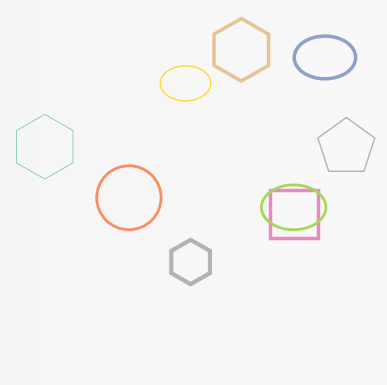[{"shape": "hexagon", "thickness": 0.5, "radius": 0.42, "center": [0.115, 0.619]}, {"shape": "circle", "thickness": 2, "radius": 0.42, "center": [0.333, 0.486]}, {"shape": "oval", "thickness": 2.5, "radius": 0.4, "center": [0.839, 0.851]}, {"shape": "square", "thickness": 2.5, "radius": 0.31, "center": [0.759, 0.444]}, {"shape": "oval", "thickness": 2, "radius": 0.42, "center": [0.758, 0.461]}, {"shape": "oval", "thickness": 1, "radius": 0.33, "center": [0.479, 0.784]}, {"shape": "hexagon", "thickness": 2.5, "radius": 0.41, "center": [0.623, 0.871]}, {"shape": "hexagon", "thickness": 3, "radius": 0.29, "center": [0.492, 0.319]}, {"shape": "pentagon", "thickness": 1, "radius": 0.39, "center": [0.894, 0.618]}]